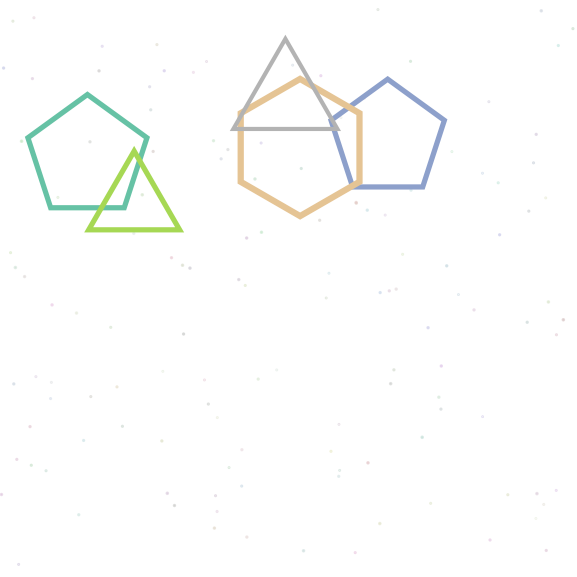[{"shape": "pentagon", "thickness": 2.5, "radius": 0.54, "center": [0.151, 0.727]}, {"shape": "pentagon", "thickness": 2.5, "radius": 0.52, "center": [0.671, 0.759]}, {"shape": "triangle", "thickness": 2.5, "radius": 0.45, "center": [0.232, 0.647]}, {"shape": "hexagon", "thickness": 3, "radius": 0.59, "center": [0.52, 0.744]}, {"shape": "triangle", "thickness": 2, "radius": 0.52, "center": [0.494, 0.828]}]